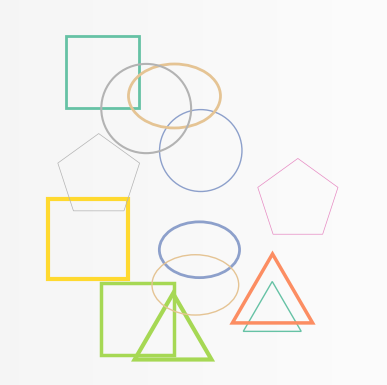[{"shape": "square", "thickness": 2, "radius": 0.47, "center": [0.265, 0.812]}, {"shape": "triangle", "thickness": 1, "radius": 0.43, "center": [0.703, 0.182]}, {"shape": "triangle", "thickness": 2.5, "radius": 0.6, "center": [0.703, 0.221]}, {"shape": "circle", "thickness": 1, "radius": 0.53, "center": [0.518, 0.609]}, {"shape": "oval", "thickness": 2, "radius": 0.52, "center": [0.515, 0.351]}, {"shape": "pentagon", "thickness": 0.5, "radius": 0.54, "center": [0.769, 0.48]}, {"shape": "square", "thickness": 2.5, "radius": 0.47, "center": [0.354, 0.172]}, {"shape": "triangle", "thickness": 3, "radius": 0.57, "center": [0.447, 0.123]}, {"shape": "square", "thickness": 3, "radius": 0.52, "center": [0.226, 0.379]}, {"shape": "oval", "thickness": 1, "radius": 0.56, "center": [0.504, 0.26]}, {"shape": "oval", "thickness": 2, "radius": 0.59, "center": [0.45, 0.751]}, {"shape": "pentagon", "thickness": 0.5, "radius": 0.55, "center": [0.255, 0.542]}, {"shape": "circle", "thickness": 1.5, "radius": 0.58, "center": [0.377, 0.718]}]